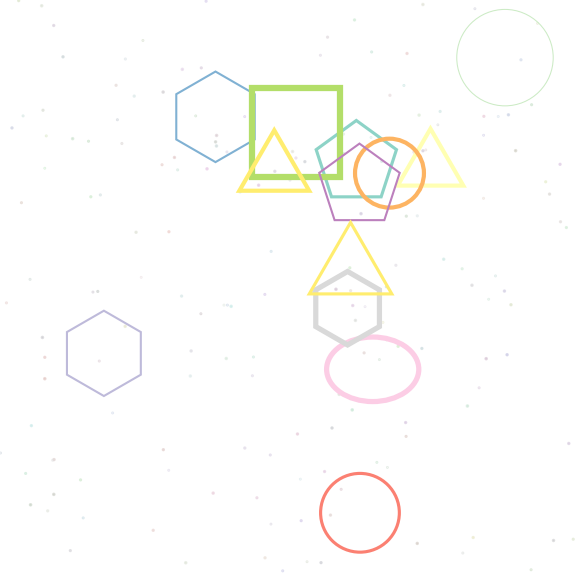[{"shape": "pentagon", "thickness": 1.5, "radius": 0.37, "center": [0.617, 0.717]}, {"shape": "triangle", "thickness": 2, "radius": 0.33, "center": [0.745, 0.711]}, {"shape": "hexagon", "thickness": 1, "radius": 0.37, "center": [0.18, 0.387]}, {"shape": "circle", "thickness": 1.5, "radius": 0.34, "center": [0.623, 0.111]}, {"shape": "hexagon", "thickness": 1, "radius": 0.39, "center": [0.373, 0.797]}, {"shape": "circle", "thickness": 2, "radius": 0.3, "center": [0.674, 0.699]}, {"shape": "square", "thickness": 3, "radius": 0.38, "center": [0.512, 0.77]}, {"shape": "oval", "thickness": 2.5, "radius": 0.4, "center": [0.645, 0.36]}, {"shape": "hexagon", "thickness": 2.5, "radius": 0.32, "center": [0.602, 0.465]}, {"shape": "pentagon", "thickness": 1, "radius": 0.37, "center": [0.622, 0.677]}, {"shape": "circle", "thickness": 0.5, "radius": 0.42, "center": [0.874, 0.899]}, {"shape": "triangle", "thickness": 1.5, "radius": 0.41, "center": [0.607, 0.531]}, {"shape": "triangle", "thickness": 2, "radius": 0.35, "center": [0.475, 0.704]}]